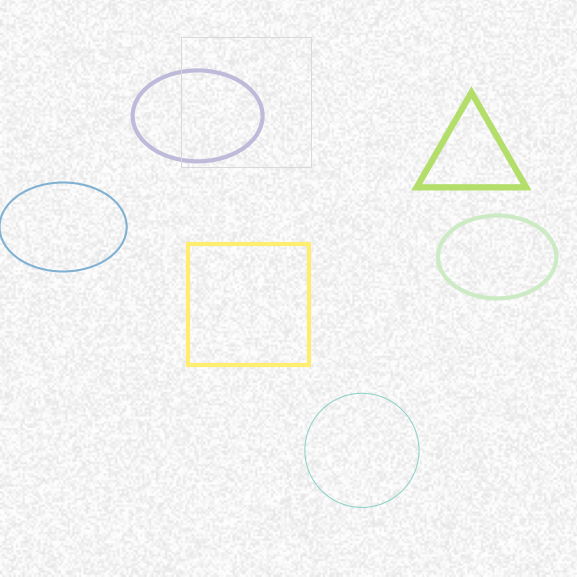[{"shape": "circle", "thickness": 0.5, "radius": 0.49, "center": [0.627, 0.219]}, {"shape": "oval", "thickness": 2, "radius": 0.56, "center": [0.342, 0.798]}, {"shape": "oval", "thickness": 1, "radius": 0.55, "center": [0.109, 0.606]}, {"shape": "triangle", "thickness": 3, "radius": 0.55, "center": [0.816, 0.73]}, {"shape": "square", "thickness": 0.5, "radius": 0.56, "center": [0.425, 0.823]}, {"shape": "oval", "thickness": 2, "radius": 0.51, "center": [0.861, 0.554]}, {"shape": "square", "thickness": 2, "radius": 0.53, "center": [0.431, 0.472]}]